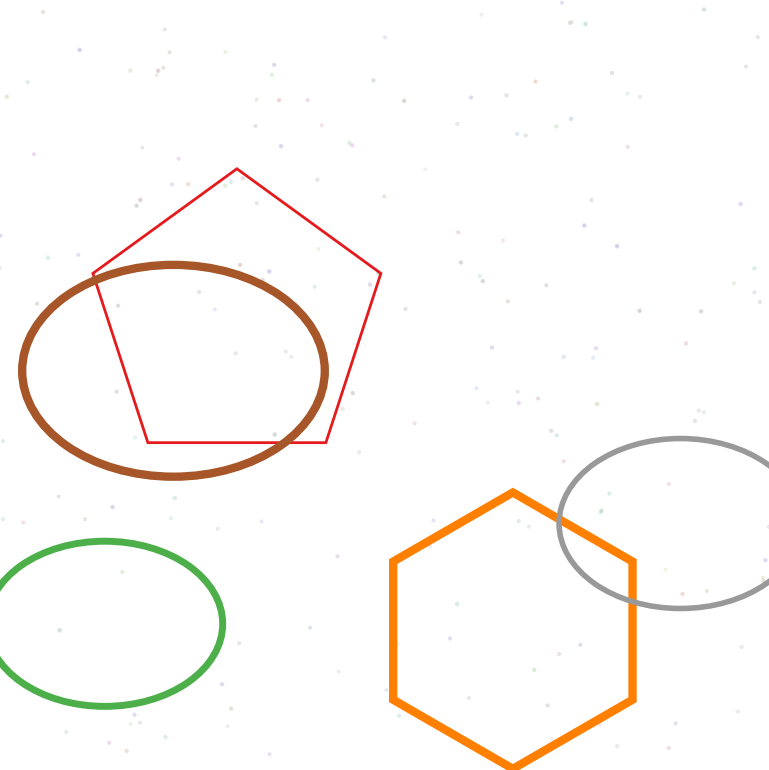[{"shape": "pentagon", "thickness": 1, "radius": 0.98, "center": [0.308, 0.584]}, {"shape": "oval", "thickness": 2.5, "radius": 0.77, "center": [0.136, 0.19]}, {"shape": "hexagon", "thickness": 3, "radius": 0.9, "center": [0.666, 0.181]}, {"shape": "oval", "thickness": 3, "radius": 0.98, "center": [0.225, 0.518]}, {"shape": "oval", "thickness": 2, "radius": 0.79, "center": [0.884, 0.32]}]